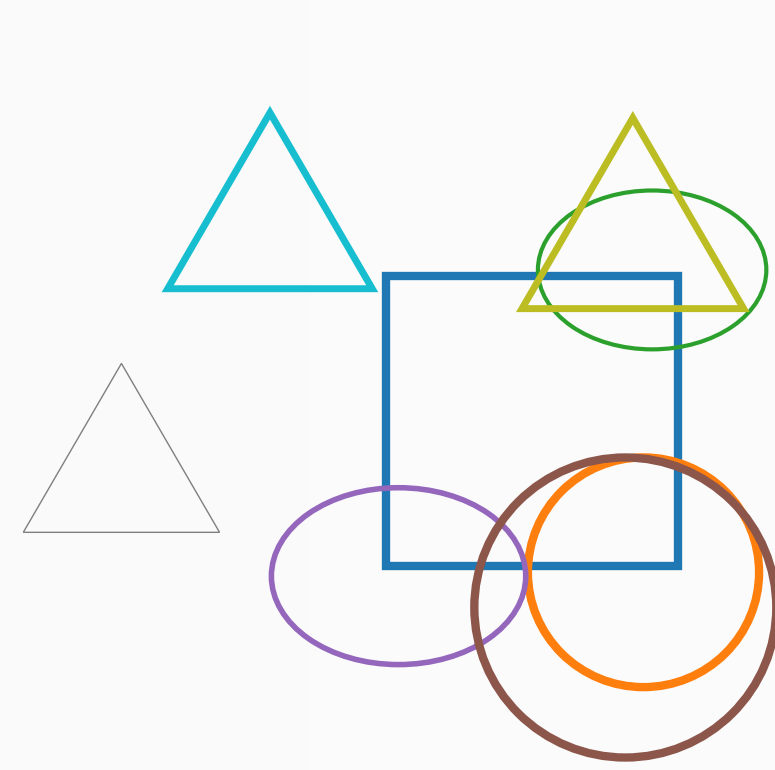[{"shape": "square", "thickness": 3, "radius": 0.94, "center": [0.686, 0.453]}, {"shape": "circle", "thickness": 3, "radius": 0.75, "center": [0.83, 0.257]}, {"shape": "oval", "thickness": 1.5, "radius": 0.74, "center": [0.841, 0.649]}, {"shape": "oval", "thickness": 2, "radius": 0.82, "center": [0.514, 0.252]}, {"shape": "circle", "thickness": 3, "radius": 0.97, "center": [0.807, 0.211]}, {"shape": "triangle", "thickness": 0.5, "radius": 0.73, "center": [0.157, 0.382]}, {"shape": "triangle", "thickness": 2.5, "radius": 0.83, "center": [0.817, 0.682]}, {"shape": "triangle", "thickness": 2.5, "radius": 0.76, "center": [0.348, 0.701]}]